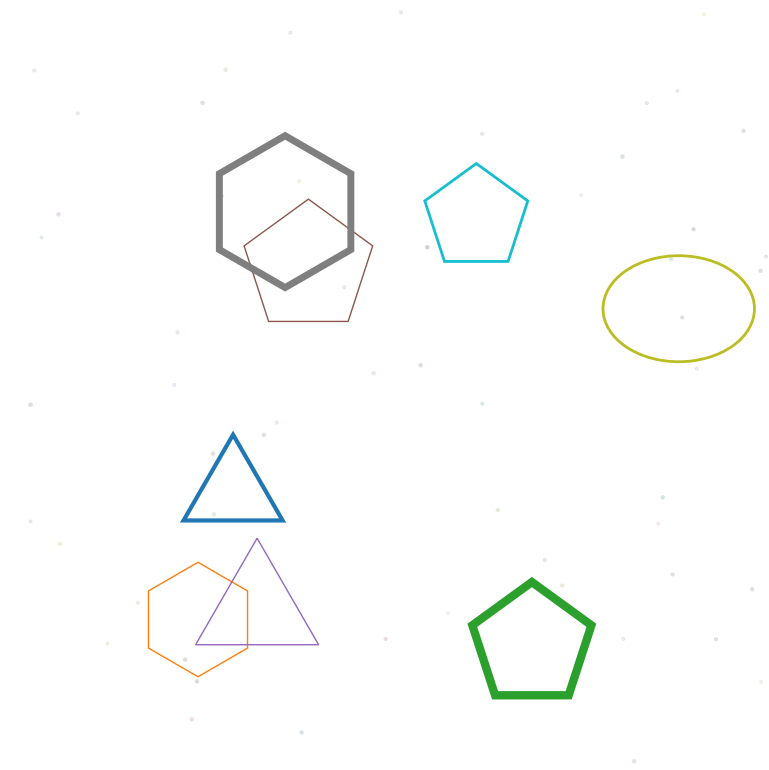[{"shape": "triangle", "thickness": 1.5, "radius": 0.37, "center": [0.303, 0.361]}, {"shape": "hexagon", "thickness": 0.5, "radius": 0.37, "center": [0.257, 0.195]}, {"shape": "pentagon", "thickness": 3, "radius": 0.41, "center": [0.691, 0.163]}, {"shape": "triangle", "thickness": 0.5, "radius": 0.46, "center": [0.334, 0.209]}, {"shape": "pentagon", "thickness": 0.5, "radius": 0.44, "center": [0.401, 0.654]}, {"shape": "hexagon", "thickness": 2.5, "radius": 0.49, "center": [0.37, 0.725]}, {"shape": "oval", "thickness": 1, "radius": 0.49, "center": [0.881, 0.599]}, {"shape": "pentagon", "thickness": 1, "radius": 0.35, "center": [0.619, 0.717]}]